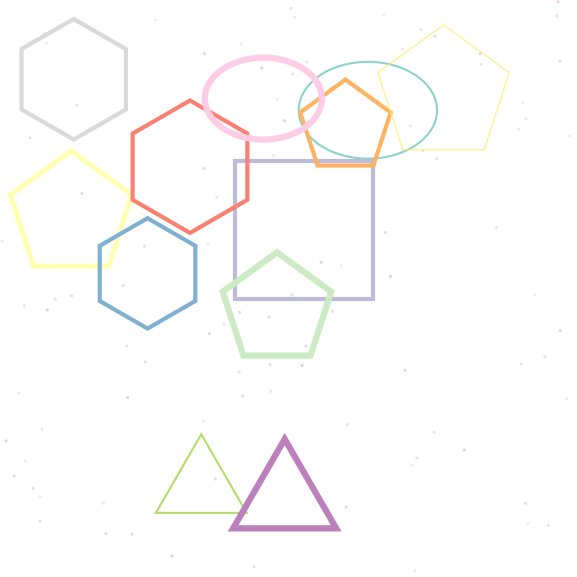[{"shape": "oval", "thickness": 1, "radius": 0.6, "center": [0.637, 0.808]}, {"shape": "pentagon", "thickness": 2.5, "radius": 0.55, "center": [0.123, 0.628]}, {"shape": "square", "thickness": 2, "radius": 0.6, "center": [0.527, 0.601]}, {"shape": "hexagon", "thickness": 2, "radius": 0.57, "center": [0.329, 0.71]}, {"shape": "hexagon", "thickness": 2, "radius": 0.48, "center": [0.255, 0.526]}, {"shape": "pentagon", "thickness": 2, "radius": 0.41, "center": [0.598, 0.779]}, {"shape": "triangle", "thickness": 1, "radius": 0.45, "center": [0.349, 0.156]}, {"shape": "oval", "thickness": 3, "radius": 0.51, "center": [0.456, 0.828]}, {"shape": "hexagon", "thickness": 2, "radius": 0.52, "center": [0.128, 0.862]}, {"shape": "triangle", "thickness": 3, "radius": 0.52, "center": [0.493, 0.136]}, {"shape": "pentagon", "thickness": 3, "radius": 0.49, "center": [0.48, 0.463]}, {"shape": "pentagon", "thickness": 0.5, "radius": 0.6, "center": [0.768, 0.836]}]